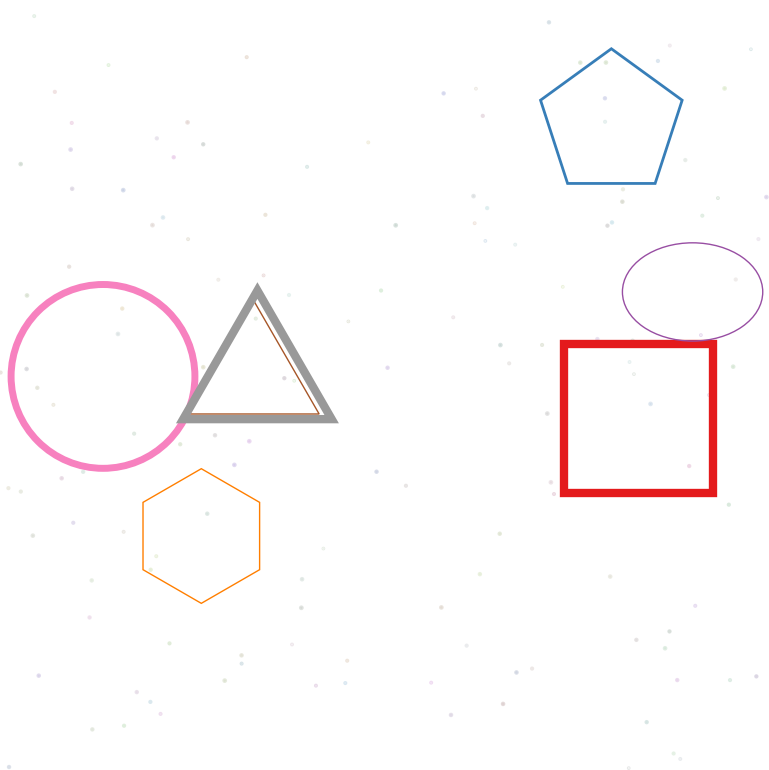[{"shape": "square", "thickness": 3, "radius": 0.49, "center": [0.829, 0.457]}, {"shape": "pentagon", "thickness": 1, "radius": 0.48, "center": [0.794, 0.84]}, {"shape": "oval", "thickness": 0.5, "radius": 0.46, "center": [0.899, 0.621]}, {"shape": "hexagon", "thickness": 0.5, "radius": 0.44, "center": [0.261, 0.304]}, {"shape": "triangle", "thickness": 0.5, "radius": 0.49, "center": [0.329, 0.512]}, {"shape": "circle", "thickness": 2.5, "radius": 0.6, "center": [0.134, 0.511]}, {"shape": "triangle", "thickness": 3, "radius": 0.56, "center": [0.334, 0.511]}]